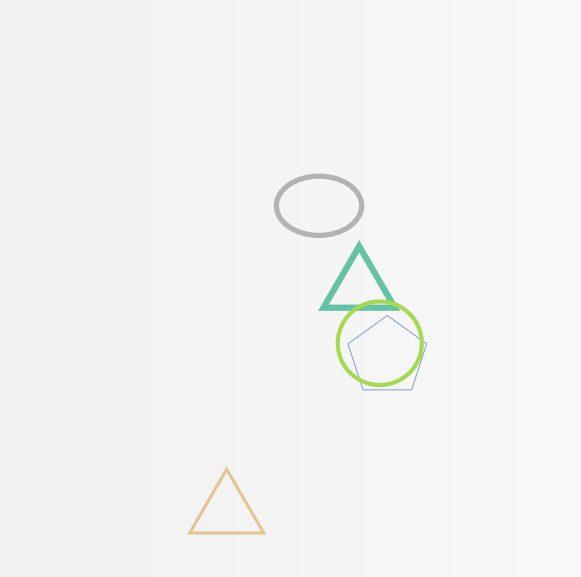[{"shape": "triangle", "thickness": 3, "radius": 0.35, "center": [0.618, 0.502]}, {"shape": "pentagon", "thickness": 0.5, "radius": 0.36, "center": [0.666, 0.382]}, {"shape": "circle", "thickness": 2, "radius": 0.36, "center": [0.653, 0.405]}, {"shape": "triangle", "thickness": 1.5, "radius": 0.37, "center": [0.39, 0.113]}, {"shape": "oval", "thickness": 2.5, "radius": 0.37, "center": [0.549, 0.643]}]